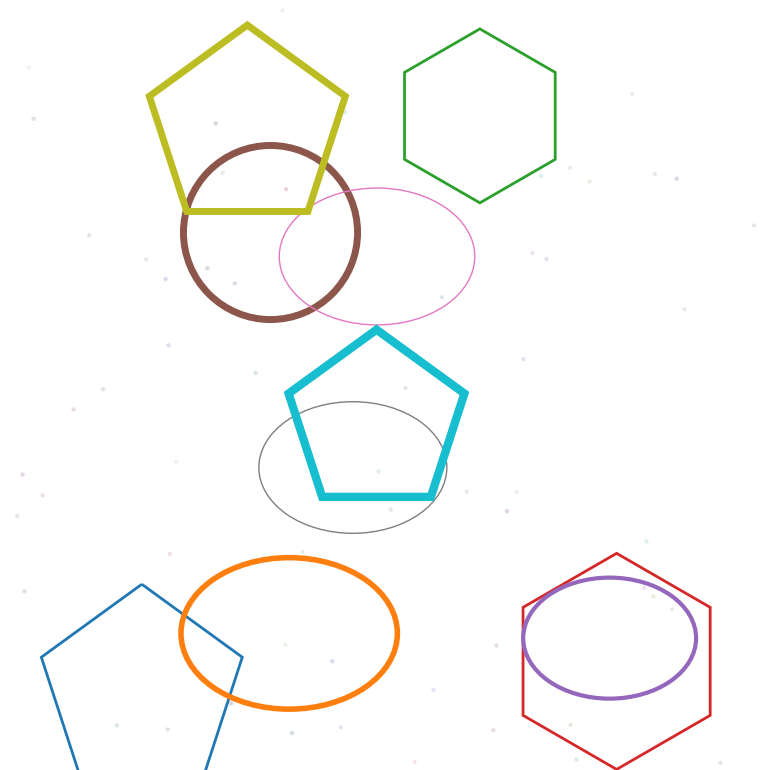[{"shape": "pentagon", "thickness": 1, "radius": 0.69, "center": [0.184, 0.104]}, {"shape": "oval", "thickness": 2, "radius": 0.7, "center": [0.376, 0.177]}, {"shape": "hexagon", "thickness": 1, "radius": 0.56, "center": [0.623, 0.85]}, {"shape": "hexagon", "thickness": 1, "radius": 0.7, "center": [0.801, 0.141]}, {"shape": "oval", "thickness": 1.5, "radius": 0.56, "center": [0.792, 0.171]}, {"shape": "circle", "thickness": 2.5, "radius": 0.57, "center": [0.351, 0.698]}, {"shape": "oval", "thickness": 0.5, "radius": 0.63, "center": [0.49, 0.667]}, {"shape": "oval", "thickness": 0.5, "radius": 0.61, "center": [0.458, 0.393]}, {"shape": "pentagon", "thickness": 2.5, "radius": 0.67, "center": [0.321, 0.834]}, {"shape": "pentagon", "thickness": 3, "radius": 0.6, "center": [0.489, 0.452]}]